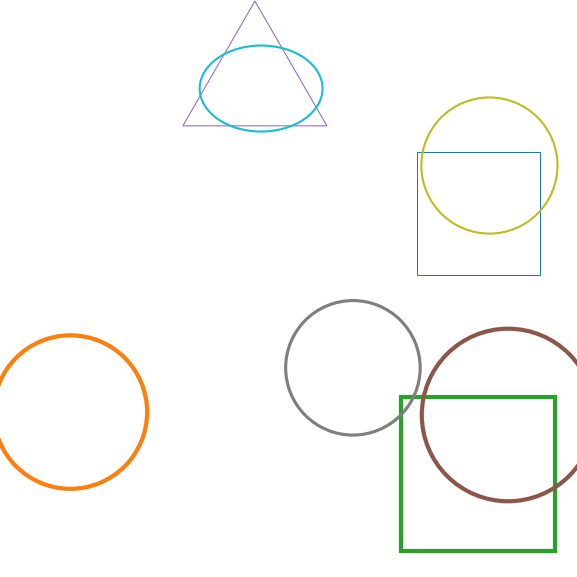[{"shape": "square", "thickness": 0.5, "radius": 0.53, "center": [0.829, 0.629]}, {"shape": "circle", "thickness": 2, "radius": 0.66, "center": [0.122, 0.286]}, {"shape": "square", "thickness": 2, "radius": 0.66, "center": [0.828, 0.178]}, {"shape": "triangle", "thickness": 0.5, "radius": 0.72, "center": [0.441, 0.853]}, {"shape": "circle", "thickness": 2, "radius": 0.75, "center": [0.88, 0.281]}, {"shape": "circle", "thickness": 1.5, "radius": 0.58, "center": [0.611, 0.362]}, {"shape": "circle", "thickness": 1, "radius": 0.59, "center": [0.847, 0.713]}, {"shape": "oval", "thickness": 1, "radius": 0.53, "center": [0.452, 0.846]}]